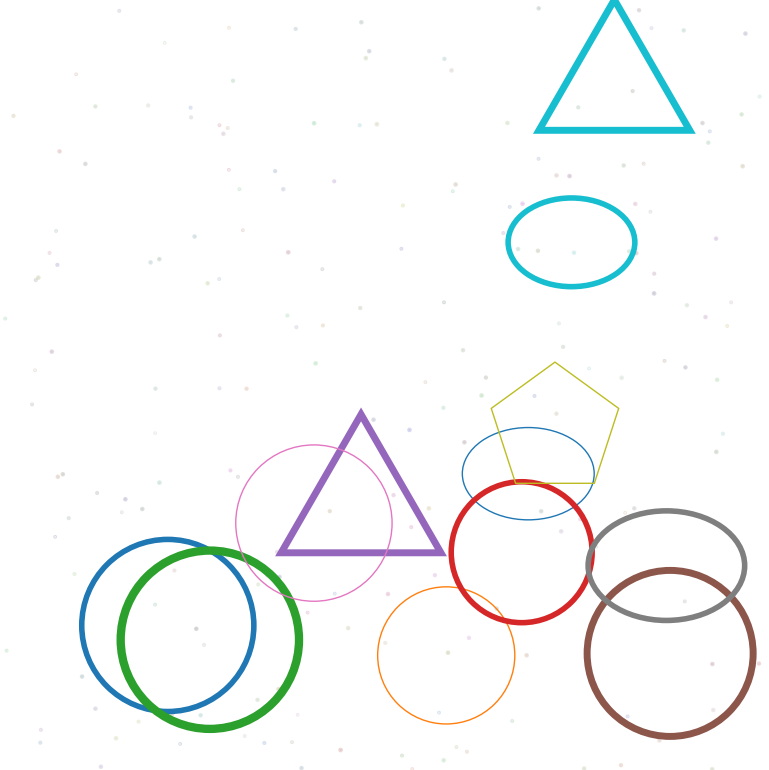[{"shape": "circle", "thickness": 2, "radius": 0.56, "center": [0.218, 0.188]}, {"shape": "oval", "thickness": 0.5, "radius": 0.43, "center": [0.686, 0.385]}, {"shape": "circle", "thickness": 0.5, "radius": 0.45, "center": [0.58, 0.149]}, {"shape": "circle", "thickness": 3, "radius": 0.58, "center": [0.273, 0.169]}, {"shape": "circle", "thickness": 2, "radius": 0.46, "center": [0.678, 0.283]}, {"shape": "triangle", "thickness": 2.5, "radius": 0.6, "center": [0.469, 0.342]}, {"shape": "circle", "thickness": 2.5, "radius": 0.54, "center": [0.87, 0.151]}, {"shape": "circle", "thickness": 0.5, "radius": 0.51, "center": [0.408, 0.321]}, {"shape": "oval", "thickness": 2, "radius": 0.51, "center": [0.865, 0.265]}, {"shape": "pentagon", "thickness": 0.5, "radius": 0.43, "center": [0.721, 0.443]}, {"shape": "oval", "thickness": 2, "radius": 0.41, "center": [0.742, 0.685]}, {"shape": "triangle", "thickness": 2.5, "radius": 0.57, "center": [0.798, 0.887]}]